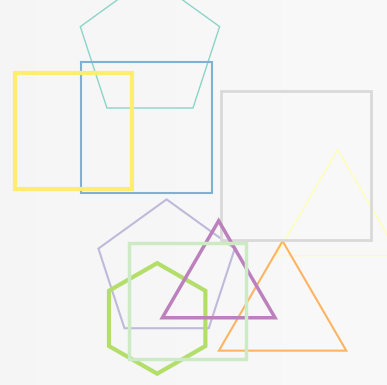[{"shape": "pentagon", "thickness": 1, "radius": 0.94, "center": [0.387, 0.872]}, {"shape": "triangle", "thickness": 1, "radius": 0.92, "center": [0.872, 0.428]}, {"shape": "pentagon", "thickness": 1.5, "radius": 0.93, "center": [0.43, 0.297]}, {"shape": "square", "thickness": 1.5, "radius": 0.85, "center": [0.378, 0.669]}, {"shape": "triangle", "thickness": 1.5, "radius": 0.95, "center": [0.729, 0.184]}, {"shape": "hexagon", "thickness": 3, "radius": 0.72, "center": [0.406, 0.173]}, {"shape": "square", "thickness": 2, "radius": 0.97, "center": [0.764, 0.571]}, {"shape": "triangle", "thickness": 2.5, "radius": 0.84, "center": [0.564, 0.259]}, {"shape": "square", "thickness": 2.5, "radius": 0.75, "center": [0.484, 0.218]}, {"shape": "square", "thickness": 3, "radius": 0.75, "center": [0.19, 0.659]}]